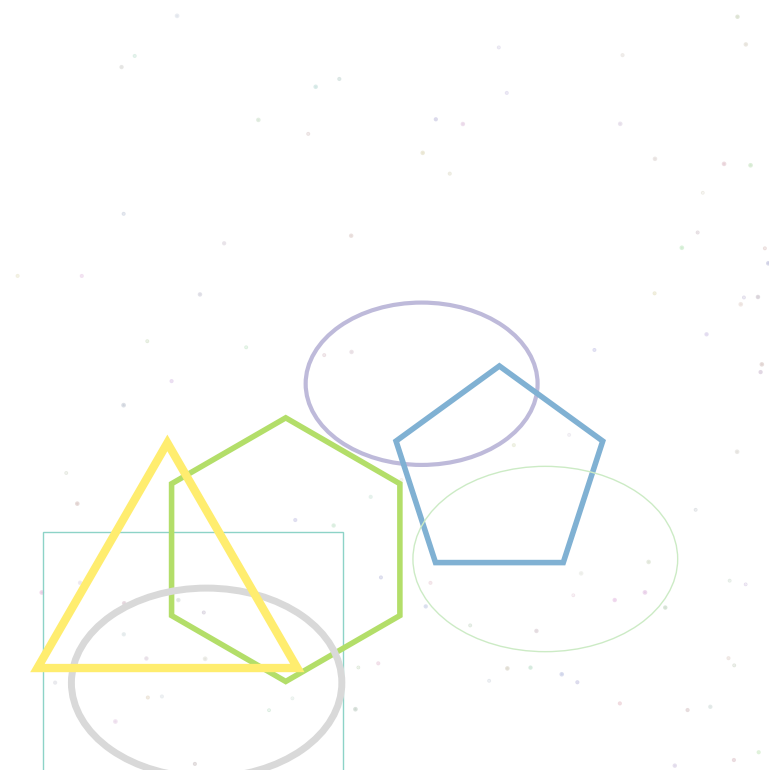[{"shape": "square", "thickness": 0.5, "radius": 0.98, "center": [0.251, 0.114]}, {"shape": "oval", "thickness": 1.5, "radius": 0.75, "center": [0.548, 0.502]}, {"shape": "pentagon", "thickness": 2, "radius": 0.71, "center": [0.649, 0.384]}, {"shape": "hexagon", "thickness": 2, "radius": 0.86, "center": [0.371, 0.286]}, {"shape": "oval", "thickness": 2.5, "radius": 0.88, "center": [0.268, 0.113]}, {"shape": "oval", "thickness": 0.5, "radius": 0.86, "center": [0.708, 0.274]}, {"shape": "triangle", "thickness": 3, "radius": 0.97, "center": [0.217, 0.23]}]